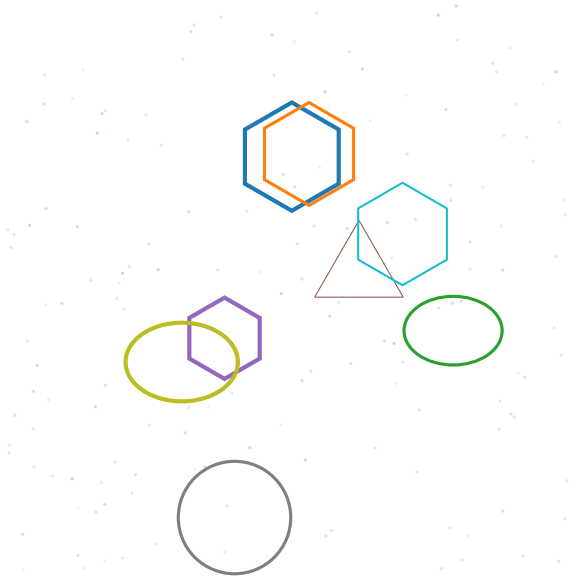[{"shape": "hexagon", "thickness": 2, "radius": 0.47, "center": [0.505, 0.728]}, {"shape": "hexagon", "thickness": 1.5, "radius": 0.45, "center": [0.535, 0.733]}, {"shape": "oval", "thickness": 1.5, "radius": 0.42, "center": [0.785, 0.427]}, {"shape": "hexagon", "thickness": 2, "radius": 0.35, "center": [0.389, 0.413]}, {"shape": "triangle", "thickness": 0.5, "radius": 0.44, "center": [0.622, 0.529]}, {"shape": "circle", "thickness": 1.5, "radius": 0.49, "center": [0.406, 0.103]}, {"shape": "oval", "thickness": 2, "radius": 0.49, "center": [0.315, 0.372]}, {"shape": "hexagon", "thickness": 1, "radius": 0.44, "center": [0.697, 0.594]}]